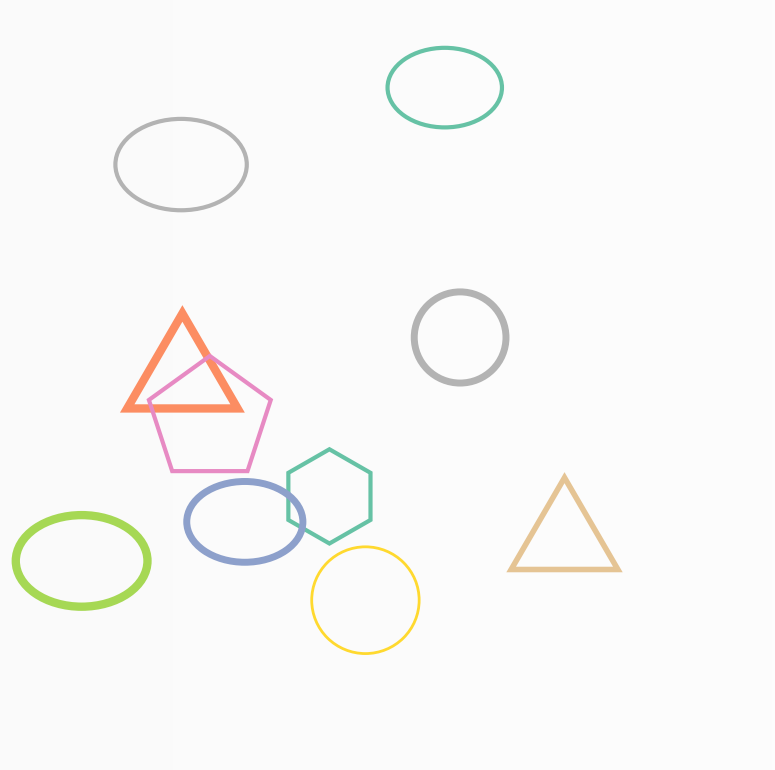[{"shape": "oval", "thickness": 1.5, "radius": 0.37, "center": [0.574, 0.886]}, {"shape": "hexagon", "thickness": 1.5, "radius": 0.31, "center": [0.425, 0.355]}, {"shape": "triangle", "thickness": 3, "radius": 0.41, "center": [0.235, 0.511]}, {"shape": "oval", "thickness": 2.5, "radius": 0.37, "center": [0.316, 0.322]}, {"shape": "pentagon", "thickness": 1.5, "radius": 0.41, "center": [0.271, 0.455]}, {"shape": "oval", "thickness": 3, "radius": 0.42, "center": [0.105, 0.272]}, {"shape": "circle", "thickness": 1, "radius": 0.35, "center": [0.472, 0.221]}, {"shape": "triangle", "thickness": 2, "radius": 0.4, "center": [0.728, 0.3]}, {"shape": "circle", "thickness": 2.5, "radius": 0.3, "center": [0.594, 0.562]}, {"shape": "oval", "thickness": 1.5, "radius": 0.42, "center": [0.234, 0.786]}]